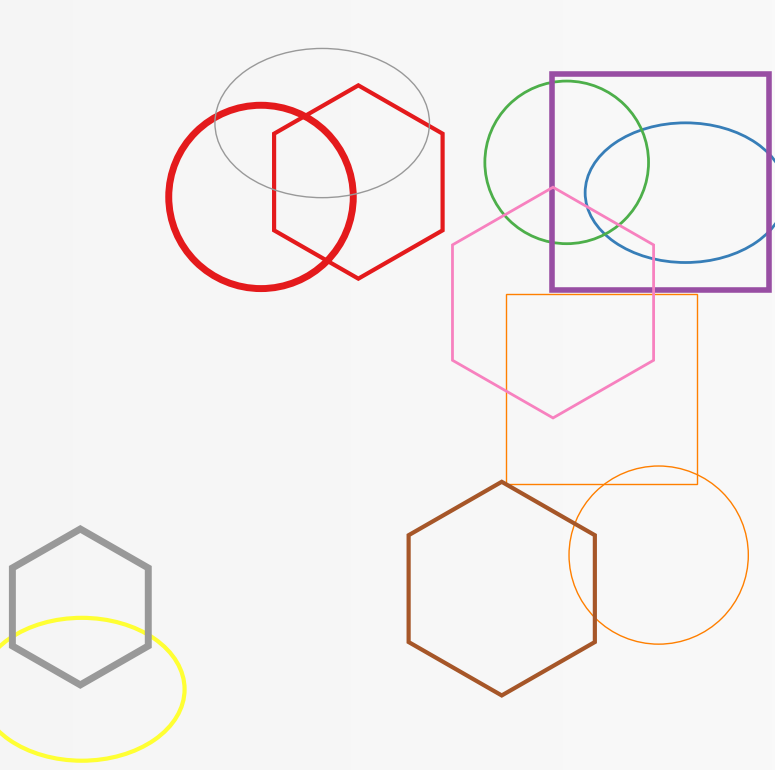[{"shape": "circle", "thickness": 2.5, "radius": 0.6, "center": [0.337, 0.744]}, {"shape": "hexagon", "thickness": 1.5, "radius": 0.63, "center": [0.462, 0.764]}, {"shape": "oval", "thickness": 1, "radius": 0.65, "center": [0.885, 0.75]}, {"shape": "circle", "thickness": 1, "radius": 0.53, "center": [0.731, 0.789]}, {"shape": "square", "thickness": 2, "radius": 0.7, "center": [0.852, 0.764]}, {"shape": "circle", "thickness": 0.5, "radius": 0.58, "center": [0.85, 0.279]}, {"shape": "square", "thickness": 0.5, "radius": 0.61, "center": [0.776, 0.495]}, {"shape": "oval", "thickness": 1.5, "radius": 0.66, "center": [0.106, 0.105]}, {"shape": "hexagon", "thickness": 1.5, "radius": 0.69, "center": [0.647, 0.236]}, {"shape": "hexagon", "thickness": 1, "radius": 0.75, "center": [0.714, 0.607]}, {"shape": "hexagon", "thickness": 2.5, "radius": 0.51, "center": [0.104, 0.212]}, {"shape": "oval", "thickness": 0.5, "radius": 0.69, "center": [0.416, 0.84]}]